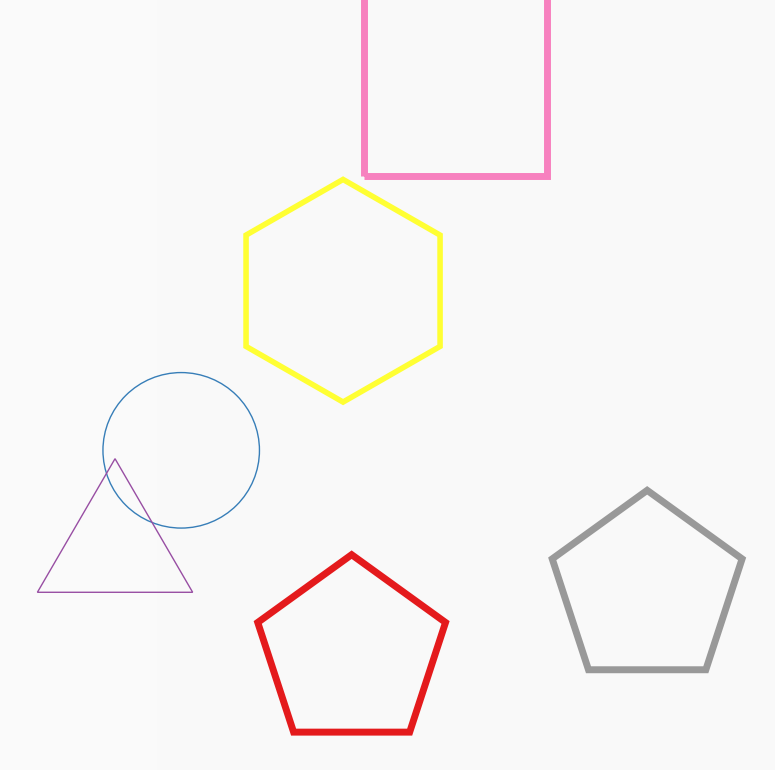[{"shape": "pentagon", "thickness": 2.5, "radius": 0.64, "center": [0.454, 0.152]}, {"shape": "circle", "thickness": 0.5, "radius": 0.5, "center": [0.234, 0.415]}, {"shape": "triangle", "thickness": 0.5, "radius": 0.58, "center": [0.148, 0.289]}, {"shape": "hexagon", "thickness": 2, "radius": 0.72, "center": [0.443, 0.622]}, {"shape": "square", "thickness": 2.5, "radius": 0.59, "center": [0.588, 0.889]}, {"shape": "pentagon", "thickness": 2.5, "radius": 0.64, "center": [0.835, 0.234]}]